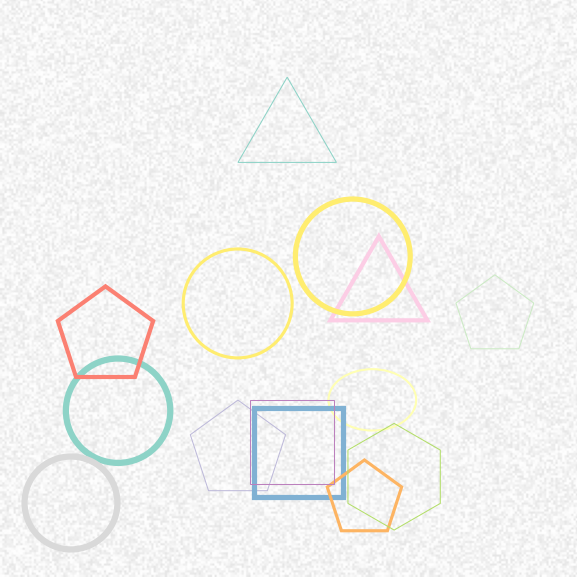[{"shape": "circle", "thickness": 3, "radius": 0.45, "center": [0.204, 0.288]}, {"shape": "triangle", "thickness": 0.5, "radius": 0.49, "center": [0.497, 0.767]}, {"shape": "oval", "thickness": 1, "radius": 0.38, "center": [0.645, 0.307]}, {"shape": "pentagon", "thickness": 0.5, "radius": 0.43, "center": [0.412, 0.22]}, {"shape": "pentagon", "thickness": 2, "radius": 0.43, "center": [0.183, 0.417]}, {"shape": "square", "thickness": 2.5, "radius": 0.38, "center": [0.518, 0.215]}, {"shape": "pentagon", "thickness": 1.5, "radius": 0.34, "center": [0.631, 0.135]}, {"shape": "hexagon", "thickness": 0.5, "radius": 0.46, "center": [0.682, 0.174]}, {"shape": "triangle", "thickness": 2, "radius": 0.48, "center": [0.656, 0.493]}, {"shape": "circle", "thickness": 3, "radius": 0.4, "center": [0.123, 0.128]}, {"shape": "square", "thickness": 0.5, "radius": 0.36, "center": [0.506, 0.234]}, {"shape": "pentagon", "thickness": 0.5, "radius": 0.35, "center": [0.857, 0.452]}, {"shape": "circle", "thickness": 2.5, "radius": 0.5, "center": [0.611, 0.555]}, {"shape": "circle", "thickness": 1.5, "radius": 0.47, "center": [0.412, 0.474]}]